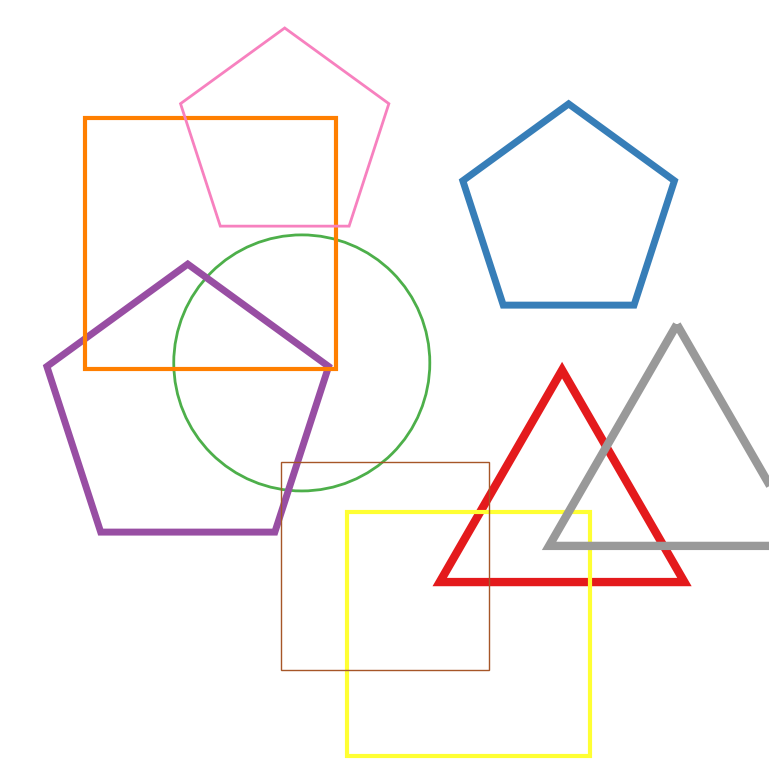[{"shape": "triangle", "thickness": 3, "radius": 0.92, "center": [0.73, 0.336]}, {"shape": "pentagon", "thickness": 2.5, "radius": 0.72, "center": [0.738, 0.721]}, {"shape": "circle", "thickness": 1, "radius": 0.83, "center": [0.392, 0.529]}, {"shape": "pentagon", "thickness": 2.5, "radius": 0.96, "center": [0.244, 0.465]}, {"shape": "square", "thickness": 1.5, "radius": 0.81, "center": [0.273, 0.684]}, {"shape": "square", "thickness": 1.5, "radius": 0.79, "center": [0.608, 0.177]}, {"shape": "square", "thickness": 0.5, "radius": 0.68, "center": [0.501, 0.264]}, {"shape": "pentagon", "thickness": 1, "radius": 0.71, "center": [0.37, 0.821]}, {"shape": "triangle", "thickness": 3, "radius": 0.96, "center": [0.879, 0.387]}]